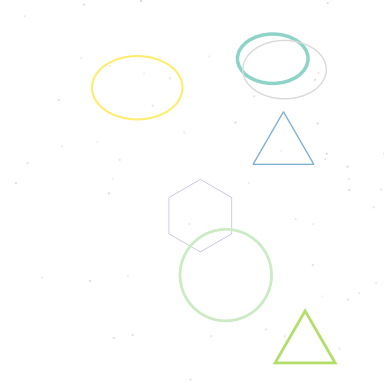[{"shape": "oval", "thickness": 2.5, "radius": 0.46, "center": [0.708, 0.847]}, {"shape": "hexagon", "thickness": 0.5, "radius": 0.47, "center": [0.52, 0.44]}, {"shape": "triangle", "thickness": 1, "radius": 0.46, "center": [0.736, 0.619]}, {"shape": "triangle", "thickness": 2, "radius": 0.45, "center": [0.793, 0.102]}, {"shape": "oval", "thickness": 1, "radius": 0.54, "center": [0.739, 0.819]}, {"shape": "circle", "thickness": 2, "radius": 0.59, "center": [0.586, 0.285]}, {"shape": "oval", "thickness": 1.5, "radius": 0.59, "center": [0.356, 0.772]}]